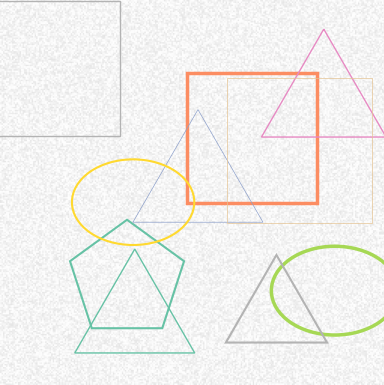[{"shape": "pentagon", "thickness": 1.5, "radius": 0.78, "center": [0.33, 0.273]}, {"shape": "triangle", "thickness": 1, "radius": 0.9, "center": [0.35, 0.173]}, {"shape": "square", "thickness": 2.5, "radius": 0.85, "center": [0.654, 0.642]}, {"shape": "triangle", "thickness": 0.5, "radius": 0.98, "center": [0.514, 0.52]}, {"shape": "triangle", "thickness": 1, "radius": 0.93, "center": [0.841, 0.737]}, {"shape": "oval", "thickness": 2.5, "radius": 0.82, "center": [0.87, 0.245]}, {"shape": "oval", "thickness": 1.5, "radius": 0.79, "center": [0.346, 0.475]}, {"shape": "square", "thickness": 0.5, "radius": 0.94, "center": [0.777, 0.609]}, {"shape": "square", "thickness": 1, "radius": 0.88, "center": [0.136, 0.822]}, {"shape": "triangle", "thickness": 1.5, "radius": 0.76, "center": [0.718, 0.186]}]